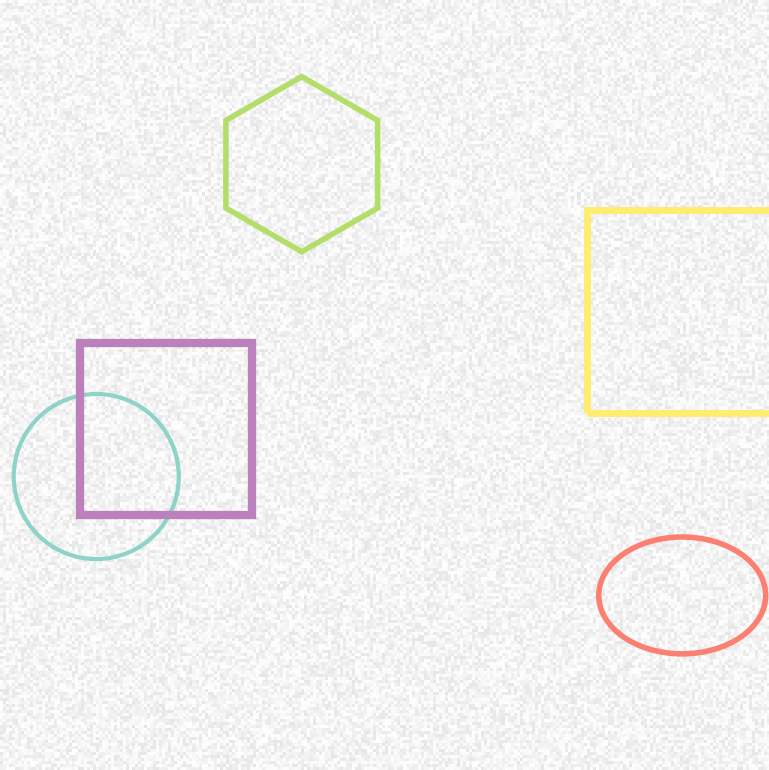[{"shape": "circle", "thickness": 1.5, "radius": 0.54, "center": [0.125, 0.381]}, {"shape": "oval", "thickness": 2, "radius": 0.54, "center": [0.886, 0.227]}, {"shape": "hexagon", "thickness": 2, "radius": 0.57, "center": [0.392, 0.787]}, {"shape": "square", "thickness": 3, "radius": 0.56, "center": [0.216, 0.442]}, {"shape": "square", "thickness": 2.5, "radius": 0.66, "center": [0.895, 0.596]}]